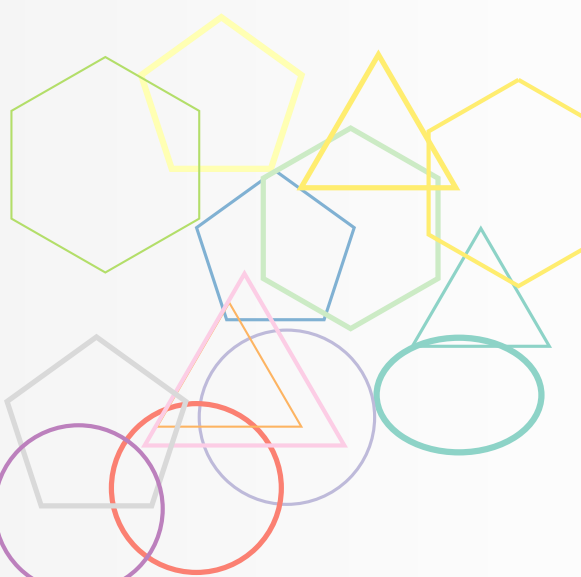[{"shape": "triangle", "thickness": 1.5, "radius": 0.68, "center": [0.827, 0.468]}, {"shape": "oval", "thickness": 3, "radius": 0.71, "center": [0.79, 0.315]}, {"shape": "pentagon", "thickness": 3, "radius": 0.73, "center": [0.381, 0.824]}, {"shape": "circle", "thickness": 1.5, "radius": 0.75, "center": [0.494, 0.277]}, {"shape": "circle", "thickness": 2.5, "radius": 0.73, "center": [0.338, 0.154]}, {"shape": "pentagon", "thickness": 1.5, "radius": 0.71, "center": [0.474, 0.561]}, {"shape": "triangle", "thickness": 1, "radius": 0.72, "center": [0.394, 0.332]}, {"shape": "hexagon", "thickness": 1, "radius": 0.93, "center": [0.181, 0.714]}, {"shape": "triangle", "thickness": 2, "radius": 0.99, "center": [0.421, 0.327]}, {"shape": "pentagon", "thickness": 2.5, "radius": 0.81, "center": [0.166, 0.254]}, {"shape": "circle", "thickness": 2, "radius": 0.72, "center": [0.135, 0.118]}, {"shape": "hexagon", "thickness": 2.5, "radius": 0.87, "center": [0.603, 0.604]}, {"shape": "triangle", "thickness": 2.5, "radius": 0.77, "center": [0.651, 0.751]}, {"shape": "hexagon", "thickness": 2, "radius": 0.89, "center": [0.892, 0.682]}]